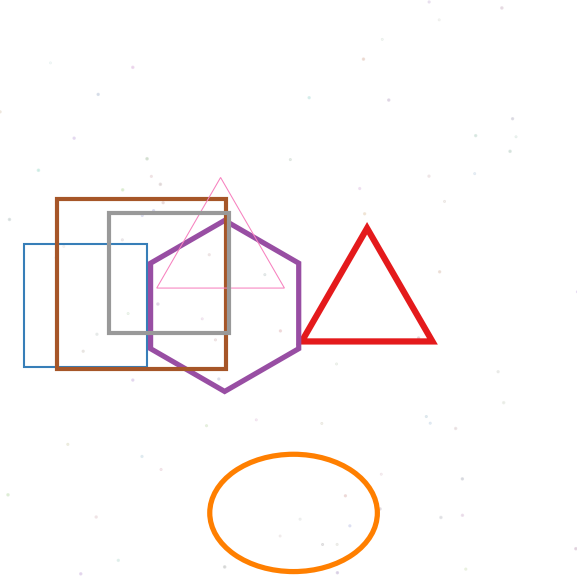[{"shape": "triangle", "thickness": 3, "radius": 0.65, "center": [0.636, 0.473]}, {"shape": "square", "thickness": 1, "radius": 0.53, "center": [0.148, 0.47]}, {"shape": "hexagon", "thickness": 2.5, "radius": 0.74, "center": [0.389, 0.469]}, {"shape": "oval", "thickness": 2.5, "radius": 0.73, "center": [0.508, 0.111]}, {"shape": "square", "thickness": 2, "radius": 0.73, "center": [0.245, 0.507]}, {"shape": "triangle", "thickness": 0.5, "radius": 0.64, "center": [0.382, 0.564]}, {"shape": "square", "thickness": 2, "radius": 0.52, "center": [0.292, 0.527]}]